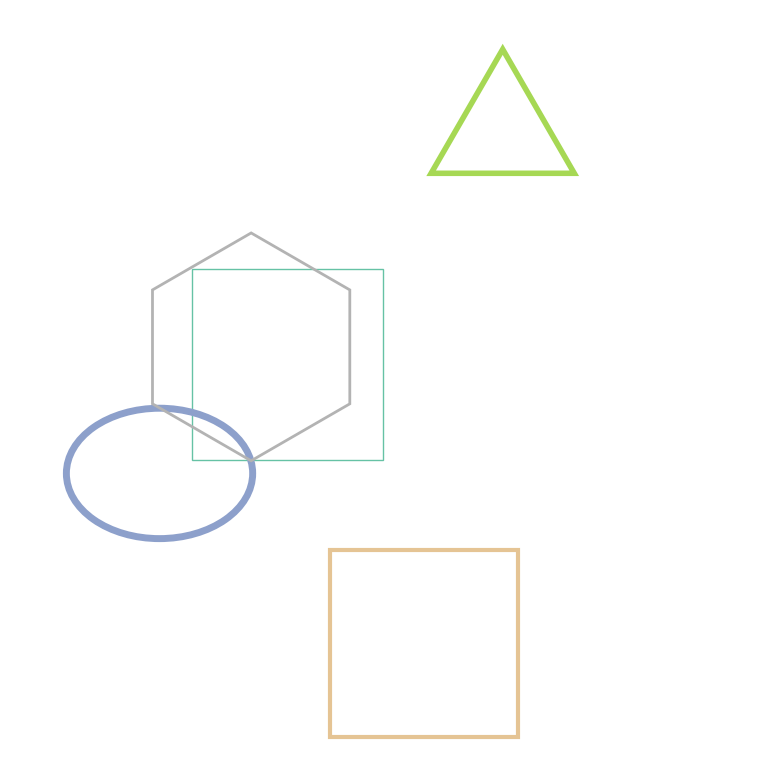[{"shape": "square", "thickness": 0.5, "radius": 0.62, "center": [0.374, 0.527]}, {"shape": "oval", "thickness": 2.5, "radius": 0.6, "center": [0.207, 0.385]}, {"shape": "triangle", "thickness": 2, "radius": 0.54, "center": [0.653, 0.829]}, {"shape": "square", "thickness": 1.5, "radius": 0.61, "center": [0.551, 0.164]}, {"shape": "hexagon", "thickness": 1, "radius": 0.74, "center": [0.326, 0.55]}]